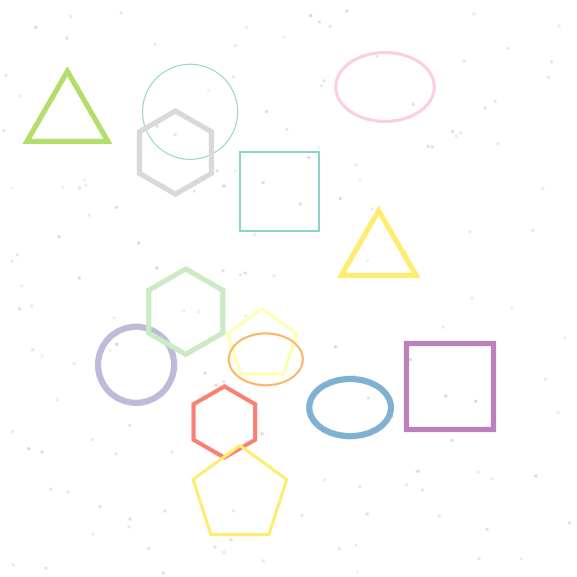[{"shape": "square", "thickness": 1, "radius": 0.34, "center": [0.484, 0.667]}, {"shape": "circle", "thickness": 0.5, "radius": 0.41, "center": [0.329, 0.806]}, {"shape": "pentagon", "thickness": 1.5, "radius": 0.31, "center": [0.454, 0.402]}, {"shape": "circle", "thickness": 3, "radius": 0.33, "center": [0.236, 0.367]}, {"shape": "hexagon", "thickness": 2, "radius": 0.31, "center": [0.388, 0.268]}, {"shape": "oval", "thickness": 3, "radius": 0.35, "center": [0.606, 0.293]}, {"shape": "oval", "thickness": 1, "radius": 0.32, "center": [0.46, 0.377]}, {"shape": "triangle", "thickness": 2.5, "radius": 0.41, "center": [0.117, 0.795]}, {"shape": "oval", "thickness": 1.5, "radius": 0.43, "center": [0.667, 0.849]}, {"shape": "hexagon", "thickness": 2.5, "radius": 0.36, "center": [0.304, 0.735]}, {"shape": "square", "thickness": 2.5, "radius": 0.37, "center": [0.778, 0.331]}, {"shape": "hexagon", "thickness": 2.5, "radius": 0.37, "center": [0.322, 0.46]}, {"shape": "triangle", "thickness": 2.5, "radius": 0.37, "center": [0.656, 0.56]}, {"shape": "pentagon", "thickness": 1.5, "radius": 0.43, "center": [0.415, 0.142]}]